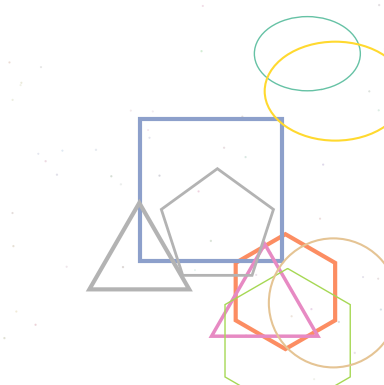[{"shape": "oval", "thickness": 1, "radius": 0.69, "center": [0.798, 0.861]}, {"shape": "hexagon", "thickness": 3, "radius": 0.75, "center": [0.741, 0.243]}, {"shape": "square", "thickness": 3, "radius": 0.92, "center": [0.548, 0.506]}, {"shape": "triangle", "thickness": 2.5, "radius": 0.8, "center": [0.688, 0.207]}, {"shape": "hexagon", "thickness": 1, "radius": 0.94, "center": [0.747, 0.115]}, {"shape": "oval", "thickness": 1.5, "radius": 0.92, "center": [0.871, 0.763]}, {"shape": "circle", "thickness": 1.5, "radius": 0.84, "center": [0.866, 0.213]}, {"shape": "pentagon", "thickness": 2, "radius": 0.77, "center": [0.565, 0.409]}, {"shape": "triangle", "thickness": 3, "radius": 0.75, "center": [0.362, 0.323]}]